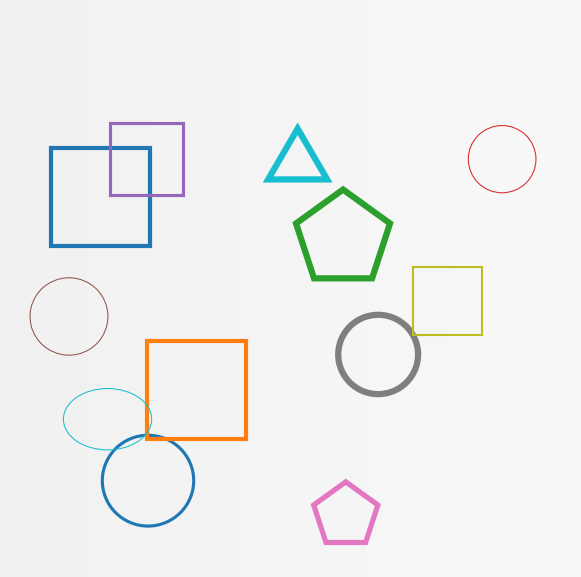[{"shape": "circle", "thickness": 1.5, "radius": 0.39, "center": [0.255, 0.167]}, {"shape": "square", "thickness": 2, "radius": 0.43, "center": [0.173, 0.659]}, {"shape": "square", "thickness": 2, "radius": 0.43, "center": [0.339, 0.324]}, {"shape": "pentagon", "thickness": 3, "radius": 0.43, "center": [0.59, 0.586]}, {"shape": "circle", "thickness": 0.5, "radius": 0.29, "center": [0.864, 0.724]}, {"shape": "square", "thickness": 1.5, "radius": 0.31, "center": [0.252, 0.724]}, {"shape": "circle", "thickness": 0.5, "radius": 0.34, "center": [0.119, 0.451]}, {"shape": "pentagon", "thickness": 2.5, "radius": 0.29, "center": [0.595, 0.107]}, {"shape": "circle", "thickness": 3, "radius": 0.34, "center": [0.651, 0.385]}, {"shape": "square", "thickness": 1, "radius": 0.3, "center": [0.77, 0.478]}, {"shape": "oval", "thickness": 0.5, "radius": 0.38, "center": [0.185, 0.273]}, {"shape": "triangle", "thickness": 3, "radius": 0.29, "center": [0.512, 0.718]}]